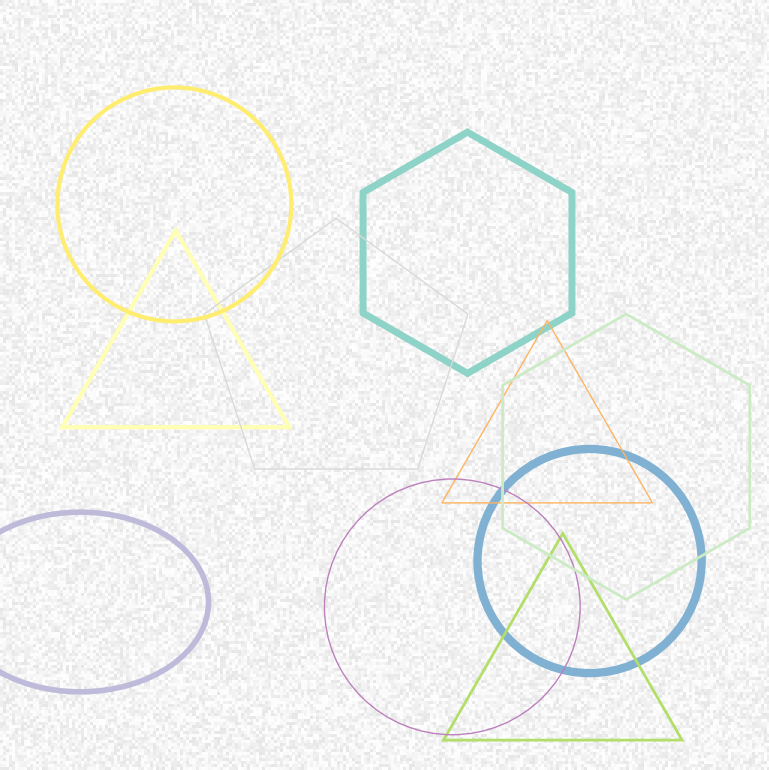[{"shape": "hexagon", "thickness": 2.5, "radius": 0.78, "center": [0.607, 0.672]}, {"shape": "triangle", "thickness": 1.5, "radius": 0.85, "center": [0.228, 0.53]}, {"shape": "oval", "thickness": 2, "radius": 0.83, "center": [0.104, 0.218]}, {"shape": "circle", "thickness": 3, "radius": 0.73, "center": [0.766, 0.271]}, {"shape": "triangle", "thickness": 0.5, "radius": 0.79, "center": [0.711, 0.426]}, {"shape": "triangle", "thickness": 1, "radius": 0.89, "center": [0.731, 0.128]}, {"shape": "pentagon", "thickness": 0.5, "radius": 0.9, "center": [0.436, 0.536]}, {"shape": "circle", "thickness": 0.5, "radius": 0.83, "center": [0.587, 0.212]}, {"shape": "hexagon", "thickness": 1, "radius": 0.93, "center": [0.813, 0.407]}, {"shape": "circle", "thickness": 1.5, "radius": 0.76, "center": [0.226, 0.735]}]